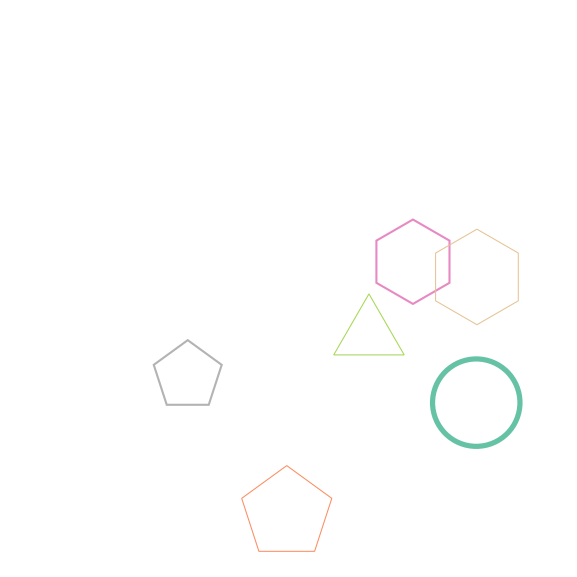[{"shape": "circle", "thickness": 2.5, "radius": 0.38, "center": [0.825, 0.302]}, {"shape": "pentagon", "thickness": 0.5, "radius": 0.41, "center": [0.497, 0.111]}, {"shape": "hexagon", "thickness": 1, "radius": 0.37, "center": [0.715, 0.546]}, {"shape": "triangle", "thickness": 0.5, "radius": 0.35, "center": [0.639, 0.42]}, {"shape": "hexagon", "thickness": 0.5, "radius": 0.41, "center": [0.826, 0.52]}, {"shape": "pentagon", "thickness": 1, "radius": 0.31, "center": [0.325, 0.348]}]